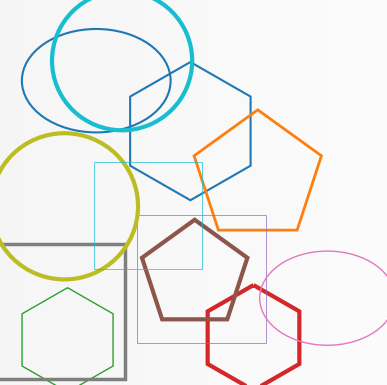[{"shape": "oval", "thickness": 1.5, "radius": 0.96, "center": [0.248, 0.79]}, {"shape": "hexagon", "thickness": 1.5, "radius": 0.9, "center": [0.491, 0.659]}, {"shape": "pentagon", "thickness": 2, "radius": 0.86, "center": [0.665, 0.542]}, {"shape": "hexagon", "thickness": 1, "radius": 0.68, "center": [0.174, 0.117]}, {"shape": "hexagon", "thickness": 3, "radius": 0.68, "center": [0.654, 0.123]}, {"shape": "square", "thickness": 0.5, "radius": 0.83, "center": [0.52, 0.274]}, {"shape": "pentagon", "thickness": 3, "radius": 0.71, "center": [0.502, 0.286]}, {"shape": "oval", "thickness": 1, "radius": 0.87, "center": [0.845, 0.226]}, {"shape": "square", "thickness": 2.5, "radius": 0.87, "center": [0.147, 0.191]}, {"shape": "circle", "thickness": 3, "radius": 0.95, "center": [0.166, 0.464]}, {"shape": "circle", "thickness": 3, "radius": 0.9, "center": [0.315, 0.842]}, {"shape": "square", "thickness": 0.5, "radius": 0.7, "center": [0.381, 0.44]}]